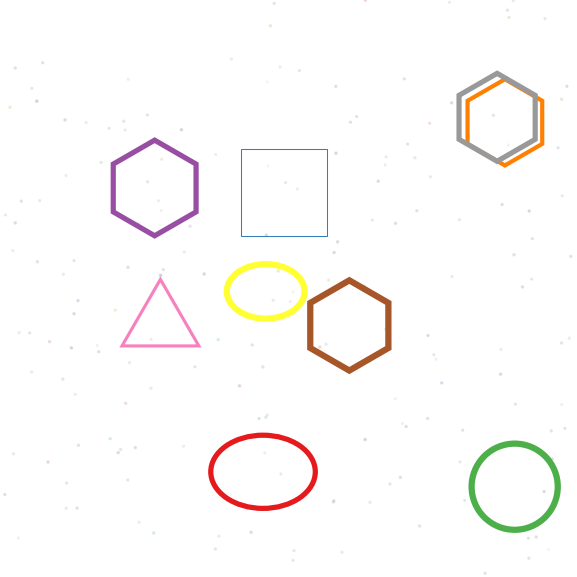[{"shape": "oval", "thickness": 2.5, "radius": 0.45, "center": [0.455, 0.182]}, {"shape": "square", "thickness": 0.5, "radius": 0.37, "center": [0.492, 0.666]}, {"shape": "circle", "thickness": 3, "radius": 0.37, "center": [0.891, 0.156]}, {"shape": "hexagon", "thickness": 2.5, "radius": 0.41, "center": [0.268, 0.674]}, {"shape": "hexagon", "thickness": 2, "radius": 0.37, "center": [0.874, 0.787]}, {"shape": "oval", "thickness": 3, "radius": 0.34, "center": [0.46, 0.495]}, {"shape": "hexagon", "thickness": 3, "radius": 0.39, "center": [0.605, 0.436]}, {"shape": "triangle", "thickness": 1.5, "radius": 0.38, "center": [0.278, 0.439]}, {"shape": "hexagon", "thickness": 2.5, "radius": 0.38, "center": [0.861, 0.796]}]